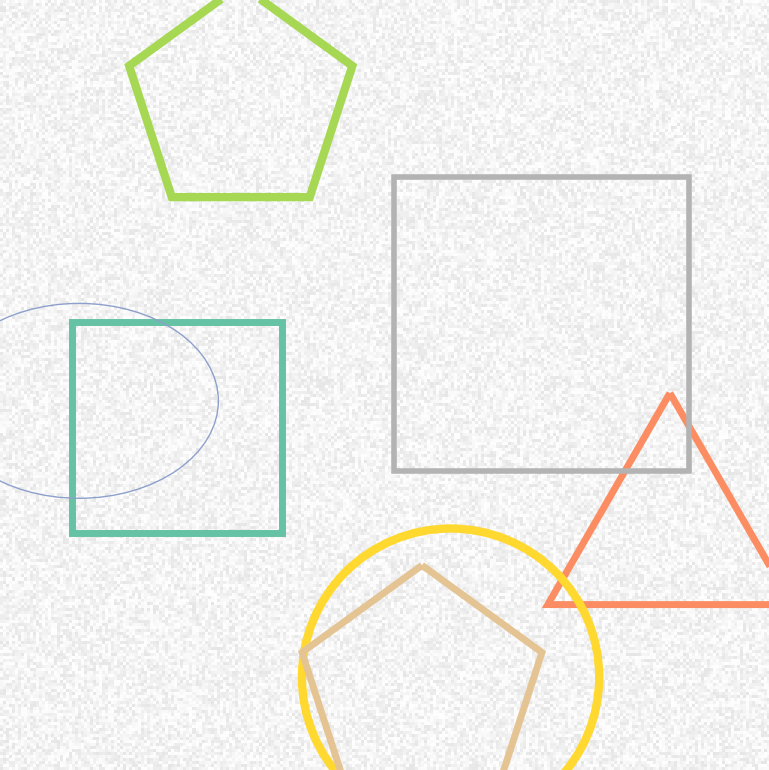[{"shape": "square", "thickness": 2.5, "radius": 0.68, "center": [0.23, 0.445]}, {"shape": "triangle", "thickness": 2.5, "radius": 0.92, "center": [0.87, 0.306]}, {"shape": "oval", "thickness": 0.5, "radius": 0.9, "center": [0.103, 0.479]}, {"shape": "pentagon", "thickness": 3, "radius": 0.76, "center": [0.313, 0.867]}, {"shape": "circle", "thickness": 3, "radius": 0.97, "center": [0.585, 0.121]}, {"shape": "pentagon", "thickness": 2.5, "radius": 0.82, "center": [0.548, 0.102]}, {"shape": "square", "thickness": 2, "radius": 0.96, "center": [0.703, 0.579]}]